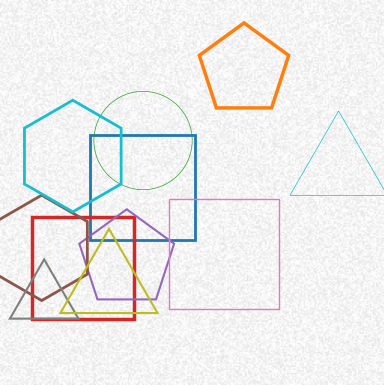[{"shape": "square", "thickness": 2, "radius": 0.68, "center": [0.37, 0.513]}, {"shape": "pentagon", "thickness": 2.5, "radius": 0.61, "center": [0.634, 0.818]}, {"shape": "circle", "thickness": 0.5, "radius": 0.64, "center": [0.372, 0.635]}, {"shape": "square", "thickness": 2.5, "radius": 0.66, "center": [0.216, 0.305]}, {"shape": "pentagon", "thickness": 1.5, "radius": 0.65, "center": [0.329, 0.327]}, {"shape": "hexagon", "thickness": 2, "radius": 0.68, "center": [0.108, 0.356]}, {"shape": "square", "thickness": 1, "radius": 0.72, "center": [0.582, 0.341]}, {"shape": "triangle", "thickness": 1.5, "radius": 0.51, "center": [0.115, 0.224]}, {"shape": "triangle", "thickness": 1.5, "radius": 0.73, "center": [0.283, 0.26]}, {"shape": "hexagon", "thickness": 2, "radius": 0.72, "center": [0.189, 0.595]}, {"shape": "triangle", "thickness": 0.5, "radius": 0.73, "center": [0.88, 0.565]}]